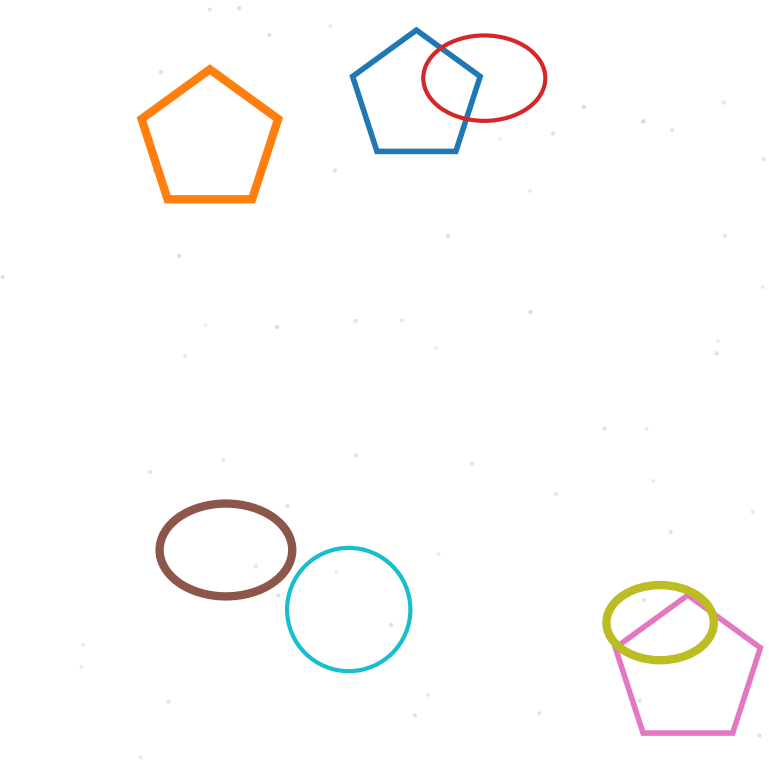[{"shape": "pentagon", "thickness": 2, "radius": 0.44, "center": [0.541, 0.874]}, {"shape": "pentagon", "thickness": 3, "radius": 0.47, "center": [0.273, 0.817]}, {"shape": "oval", "thickness": 1.5, "radius": 0.4, "center": [0.629, 0.898]}, {"shape": "oval", "thickness": 3, "radius": 0.43, "center": [0.293, 0.286]}, {"shape": "pentagon", "thickness": 2, "radius": 0.5, "center": [0.893, 0.128]}, {"shape": "oval", "thickness": 3, "radius": 0.35, "center": [0.857, 0.191]}, {"shape": "circle", "thickness": 1.5, "radius": 0.4, "center": [0.453, 0.208]}]